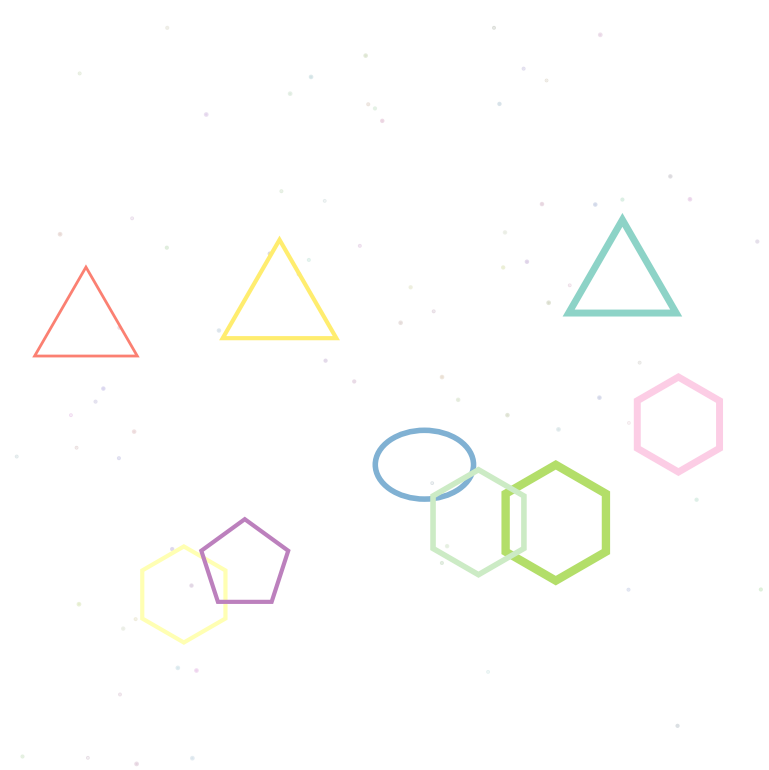[{"shape": "triangle", "thickness": 2.5, "radius": 0.4, "center": [0.808, 0.634]}, {"shape": "hexagon", "thickness": 1.5, "radius": 0.31, "center": [0.239, 0.228]}, {"shape": "triangle", "thickness": 1, "radius": 0.38, "center": [0.112, 0.576]}, {"shape": "oval", "thickness": 2, "radius": 0.32, "center": [0.551, 0.396]}, {"shape": "hexagon", "thickness": 3, "radius": 0.38, "center": [0.722, 0.321]}, {"shape": "hexagon", "thickness": 2.5, "radius": 0.31, "center": [0.881, 0.449]}, {"shape": "pentagon", "thickness": 1.5, "radius": 0.3, "center": [0.318, 0.266]}, {"shape": "hexagon", "thickness": 2, "radius": 0.34, "center": [0.621, 0.322]}, {"shape": "triangle", "thickness": 1.5, "radius": 0.43, "center": [0.363, 0.603]}]